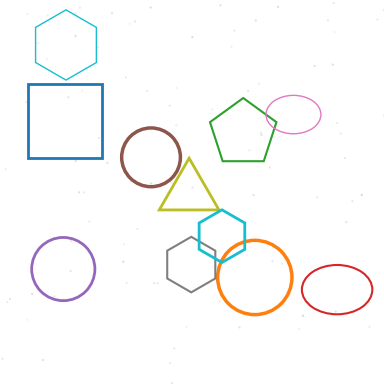[{"shape": "square", "thickness": 2, "radius": 0.48, "center": [0.17, 0.686]}, {"shape": "circle", "thickness": 2.5, "radius": 0.48, "center": [0.662, 0.279]}, {"shape": "pentagon", "thickness": 1.5, "radius": 0.45, "center": [0.632, 0.655]}, {"shape": "oval", "thickness": 1.5, "radius": 0.46, "center": [0.876, 0.248]}, {"shape": "circle", "thickness": 2, "radius": 0.41, "center": [0.164, 0.301]}, {"shape": "circle", "thickness": 2.5, "radius": 0.38, "center": [0.392, 0.591]}, {"shape": "oval", "thickness": 1, "radius": 0.36, "center": [0.762, 0.702]}, {"shape": "hexagon", "thickness": 1.5, "radius": 0.36, "center": [0.497, 0.313]}, {"shape": "triangle", "thickness": 2, "radius": 0.45, "center": [0.491, 0.5]}, {"shape": "hexagon", "thickness": 2, "radius": 0.34, "center": [0.577, 0.387]}, {"shape": "hexagon", "thickness": 1, "radius": 0.46, "center": [0.171, 0.883]}]